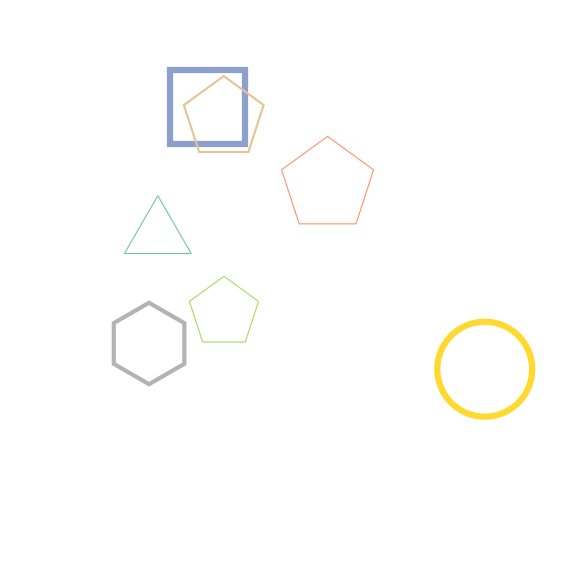[{"shape": "triangle", "thickness": 0.5, "radius": 0.33, "center": [0.273, 0.593]}, {"shape": "pentagon", "thickness": 0.5, "radius": 0.42, "center": [0.567, 0.679]}, {"shape": "square", "thickness": 3, "radius": 0.32, "center": [0.36, 0.814]}, {"shape": "pentagon", "thickness": 0.5, "radius": 0.31, "center": [0.388, 0.458]}, {"shape": "circle", "thickness": 3, "radius": 0.41, "center": [0.839, 0.36]}, {"shape": "pentagon", "thickness": 1, "radius": 0.36, "center": [0.387, 0.795]}, {"shape": "hexagon", "thickness": 2, "radius": 0.35, "center": [0.258, 0.404]}]